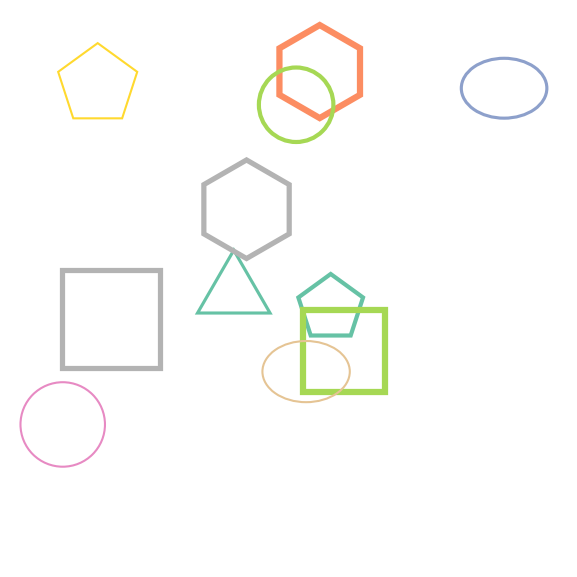[{"shape": "pentagon", "thickness": 2, "radius": 0.29, "center": [0.573, 0.466]}, {"shape": "triangle", "thickness": 1.5, "radius": 0.36, "center": [0.405, 0.493]}, {"shape": "hexagon", "thickness": 3, "radius": 0.4, "center": [0.554, 0.875]}, {"shape": "oval", "thickness": 1.5, "radius": 0.37, "center": [0.873, 0.846]}, {"shape": "circle", "thickness": 1, "radius": 0.37, "center": [0.109, 0.264]}, {"shape": "circle", "thickness": 2, "radius": 0.32, "center": [0.513, 0.818]}, {"shape": "square", "thickness": 3, "radius": 0.35, "center": [0.596, 0.391]}, {"shape": "pentagon", "thickness": 1, "radius": 0.36, "center": [0.169, 0.852]}, {"shape": "oval", "thickness": 1, "radius": 0.38, "center": [0.53, 0.356]}, {"shape": "square", "thickness": 2.5, "radius": 0.43, "center": [0.192, 0.447]}, {"shape": "hexagon", "thickness": 2.5, "radius": 0.43, "center": [0.427, 0.637]}]